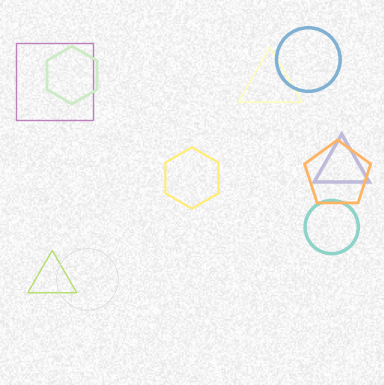[{"shape": "circle", "thickness": 2.5, "radius": 0.35, "center": [0.862, 0.41]}, {"shape": "triangle", "thickness": 1, "radius": 0.48, "center": [0.702, 0.782]}, {"shape": "triangle", "thickness": 2.5, "radius": 0.41, "center": [0.888, 0.569]}, {"shape": "circle", "thickness": 2.5, "radius": 0.41, "center": [0.801, 0.845]}, {"shape": "pentagon", "thickness": 2, "radius": 0.45, "center": [0.877, 0.546]}, {"shape": "triangle", "thickness": 1, "radius": 0.37, "center": [0.136, 0.276]}, {"shape": "circle", "thickness": 0.5, "radius": 0.4, "center": [0.227, 0.274]}, {"shape": "square", "thickness": 1, "radius": 0.5, "center": [0.141, 0.787]}, {"shape": "hexagon", "thickness": 2, "radius": 0.38, "center": [0.187, 0.805]}, {"shape": "hexagon", "thickness": 1.5, "radius": 0.4, "center": [0.499, 0.538]}]